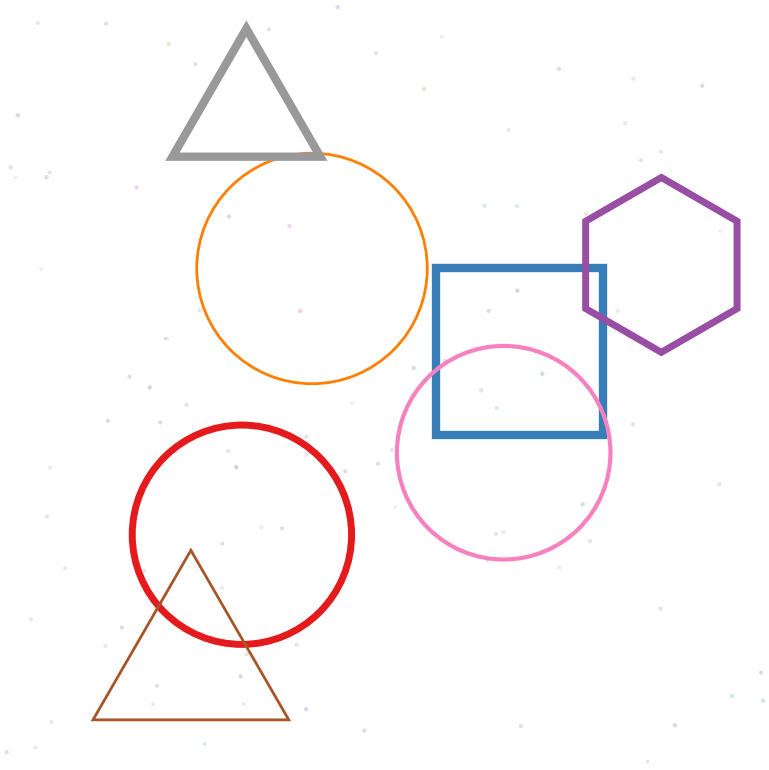[{"shape": "circle", "thickness": 2.5, "radius": 0.71, "center": [0.314, 0.306]}, {"shape": "square", "thickness": 3, "radius": 0.54, "center": [0.674, 0.543]}, {"shape": "hexagon", "thickness": 2.5, "radius": 0.57, "center": [0.859, 0.656]}, {"shape": "circle", "thickness": 1, "radius": 0.75, "center": [0.405, 0.651]}, {"shape": "triangle", "thickness": 1, "radius": 0.73, "center": [0.248, 0.139]}, {"shape": "circle", "thickness": 1.5, "radius": 0.69, "center": [0.654, 0.412]}, {"shape": "triangle", "thickness": 3, "radius": 0.55, "center": [0.32, 0.852]}]